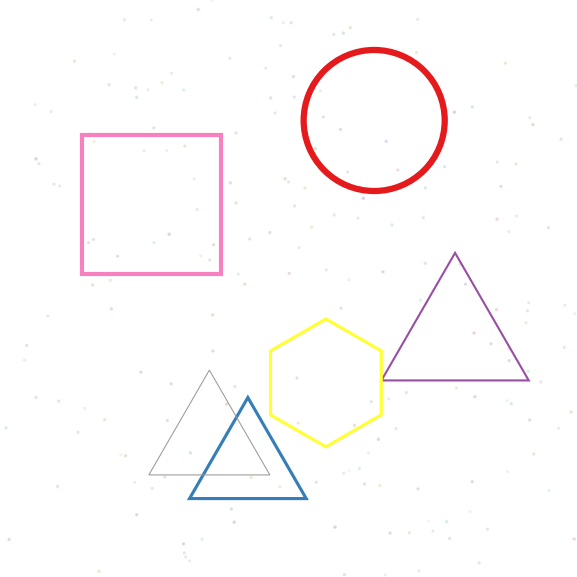[{"shape": "circle", "thickness": 3, "radius": 0.61, "center": [0.648, 0.79]}, {"shape": "triangle", "thickness": 1.5, "radius": 0.58, "center": [0.429, 0.194]}, {"shape": "triangle", "thickness": 1, "radius": 0.74, "center": [0.788, 0.414]}, {"shape": "hexagon", "thickness": 1.5, "radius": 0.55, "center": [0.564, 0.336]}, {"shape": "square", "thickness": 2, "radius": 0.6, "center": [0.263, 0.645]}, {"shape": "triangle", "thickness": 0.5, "radius": 0.6, "center": [0.363, 0.237]}]